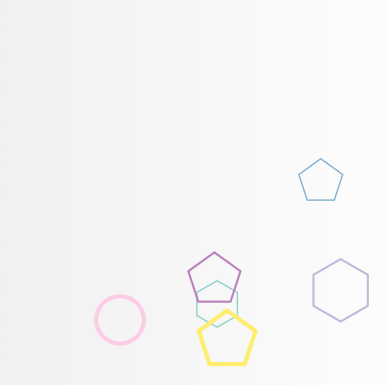[{"shape": "hexagon", "thickness": 1, "radius": 0.3, "center": [0.56, 0.21]}, {"shape": "hexagon", "thickness": 1.5, "radius": 0.4, "center": [0.879, 0.246]}, {"shape": "pentagon", "thickness": 1, "radius": 0.3, "center": [0.828, 0.528]}, {"shape": "circle", "thickness": 3, "radius": 0.31, "center": [0.31, 0.169]}, {"shape": "pentagon", "thickness": 1.5, "radius": 0.35, "center": [0.553, 0.274]}, {"shape": "pentagon", "thickness": 3, "radius": 0.39, "center": [0.586, 0.117]}]